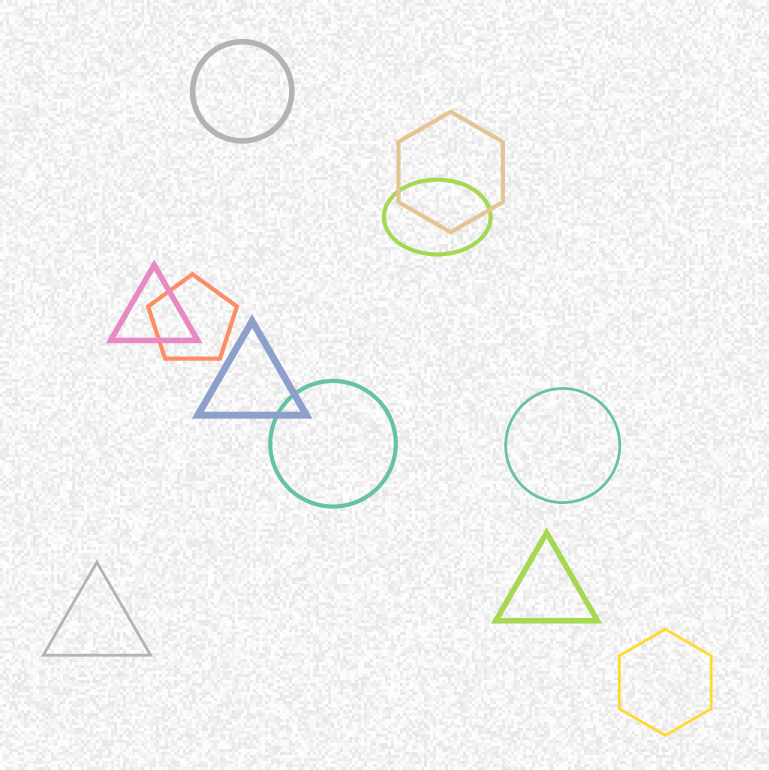[{"shape": "circle", "thickness": 1.5, "radius": 0.41, "center": [0.432, 0.424]}, {"shape": "circle", "thickness": 1, "radius": 0.37, "center": [0.731, 0.421]}, {"shape": "pentagon", "thickness": 1.5, "radius": 0.3, "center": [0.25, 0.583]}, {"shape": "triangle", "thickness": 2.5, "radius": 0.41, "center": [0.327, 0.502]}, {"shape": "triangle", "thickness": 2, "radius": 0.33, "center": [0.2, 0.591]}, {"shape": "oval", "thickness": 1.5, "radius": 0.35, "center": [0.568, 0.718]}, {"shape": "triangle", "thickness": 2, "radius": 0.38, "center": [0.71, 0.232]}, {"shape": "hexagon", "thickness": 1, "radius": 0.34, "center": [0.864, 0.114]}, {"shape": "hexagon", "thickness": 1.5, "radius": 0.39, "center": [0.585, 0.777]}, {"shape": "circle", "thickness": 2, "radius": 0.32, "center": [0.315, 0.881]}, {"shape": "triangle", "thickness": 1, "radius": 0.4, "center": [0.126, 0.189]}]